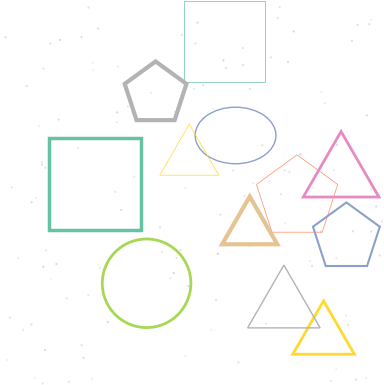[{"shape": "square", "thickness": 2.5, "radius": 0.59, "center": [0.247, 0.523]}, {"shape": "square", "thickness": 0.5, "radius": 0.53, "center": [0.583, 0.892]}, {"shape": "pentagon", "thickness": 0.5, "radius": 0.55, "center": [0.772, 0.487]}, {"shape": "oval", "thickness": 1, "radius": 0.52, "center": [0.612, 0.648]}, {"shape": "pentagon", "thickness": 1.5, "radius": 0.46, "center": [0.9, 0.383]}, {"shape": "triangle", "thickness": 2, "radius": 0.57, "center": [0.886, 0.545]}, {"shape": "circle", "thickness": 2, "radius": 0.58, "center": [0.381, 0.264]}, {"shape": "triangle", "thickness": 0.5, "radius": 0.44, "center": [0.492, 0.589]}, {"shape": "triangle", "thickness": 2, "radius": 0.46, "center": [0.84, 0.126]}, {"shape": "triangle", "thickness": 3, "radius": 0.41, "center": [0.649, 0.407]}, {"shape": "pentagon", "thickness": 3, "radius": 0.42, "center": [0.404, 0.756]}, {"shape": "triangle", "thickness": 1, "radius": 0.54, "center": [0.737, 0.203]}]